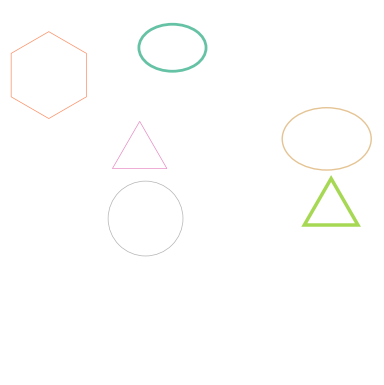[{"shape": "oval", "thickness": 2, "radius": 0.44, "center": [0.448, 0.876]}, {"shape": "hexagon", "thickness": 0.5, "radius": 0.56, "center": [0.127, 0.805]}, {"shape": "triangle", "thickness": 0.5, "radius": 0.41, "center": [0.363, 0.603]}, {"shape": "triangle", "thickness": 2.5, "radius": 0.4, "center": [0.86, 0.456]}, {"shape": "oval", "thickness": 1, "radius": 0.58, "center": [0.849, 0.639]}, {"shape": "circle", "thickness": 0.5, "radius": 0.49, "center": [0.378, 0.432]}]